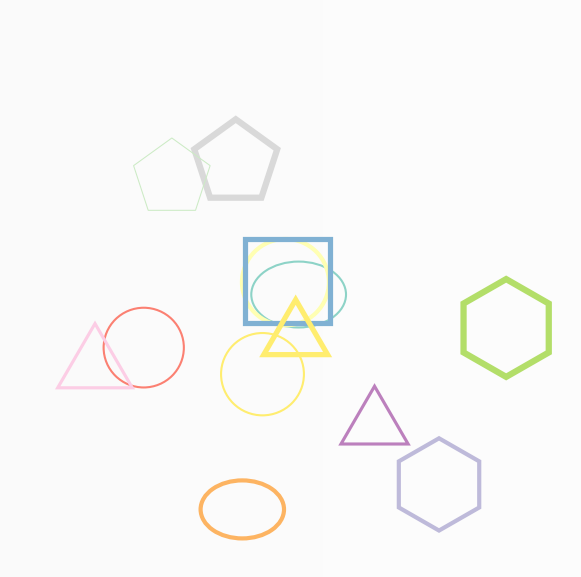[{"shape": "oval", "thickness": 1, "radius": 0.41, "center": [0.514, 0.489]}, {"shape": "circle", "thickness": 2, "radius": 0.37, "center": [0.491, 0.511]}, {"shape": "hexagon", "thickness": 2, "radius": 0.4, "center": [0.755, 0.16]}, {"shape": "circle", "thickness": 1, "radius": 0.35, "center": [0.247, 0.397]}, {"shape": "square", "thickness": 2.5, "radius": 0.36, "center": [0.495, 0.512]}, {"shape": "oval", "thickness": 2, "radius": 0.36, "center": [0.417, 0.117]}, {"shape": "hexagon", "thickness": 3, "radius": 0.42, "center": [0.871, 0.431]}, {"shape": "triangle", "thickness": 1.5, "radius": 0.37, "center": [0.163, 0.365]}, {"shape": "pentagon", "thickness": 3, "radius": 0.38, "center": [0.406, 0.718]}, {"shape": "triangle", "thickness": 1.5, "radius": 0.33, "center": [0.644, 0.264]}, {"shape": "pentagon", "thickness": 0.5, "radius": 0.35, "center": [0.296, 0.691]}, {"shape": "triangle", "thickness": 2.5, "radius": 0.32, "center": [0.509, 0.417]}, {"shape": "circle", "thickness": 1, "radius": 0.36, "center": [0.452, 0.351]}]